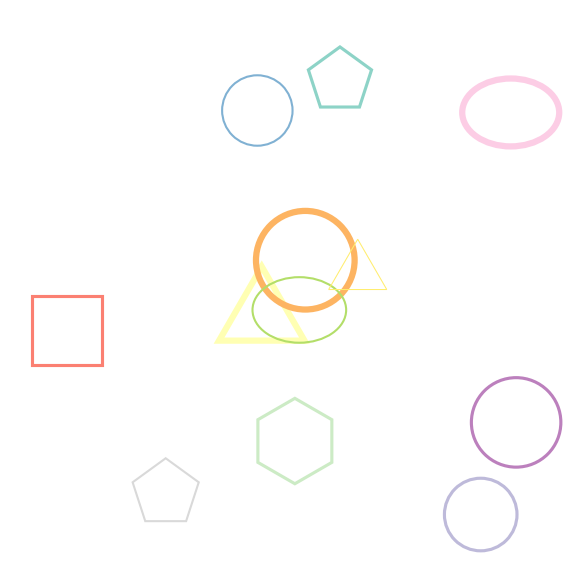[{"shape": "pentagon", "thickness": 1.5, "radius": 0.29, "center": [0.589, 0.86]}, {"shape": "triangle", "thickness": 3, "radius": 0.43, "center": [0.453, 0.452]}, {"shape": "circle", "thickness": 1.5, "radius": 0.31, "center": [0.832, 0.108]}, {"shape": "square", "thickness": 1.5, "radius": 0.3, "center": [0.117, 0.427]}, {"shape": "circle", "thickness": 1, "radius": 0.3, "center": [0.446, 0.808]}, {"shape": "circle", "thickness": 3, "radius": 0.43, "center": [0.529, 0.549]}, {"shape": "oval", "thickness": 1, "radius": 0.41, "center": [0.518, 0.462]}, {"shape": "oval", "thickness": 3, "radius": 0.42, "center": [0.884, 0.804]}, {"shape": "pentagon", "thickness": 1, "radius": 0.3, "center": [0.287, 0.145]}, {"shape": "circle", "thickness": 1.5, "radius": 0.39, "center": [0.894, 0.268]}, {"shape": "hexagon", "thickness": 1.5, "radius": 0.37, "center": [0.511, 0.235]}, {"shape": "triangle", "thickness": 0.5, "radius": 0.29, "center": [0.619, 0.527]}]